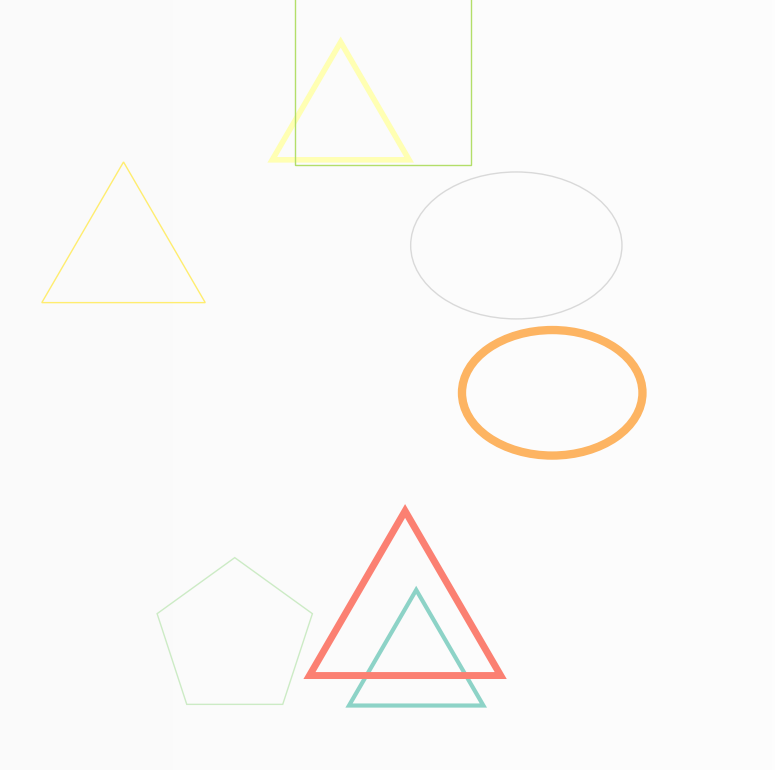[{"shape": "triangle", "thickness": 1.5, "radius": 0.5, "center": [0.537, 0.134]}, {"shape": "triangle", "thickness": 2, "radius": 0.51, "center": [0.44, 0.843]}, {"shape": "triangle", "thickness": 2.5, "radius": 0.71, "center": [0.523, 0.194]}, {"shape": "oval", "thickness": 3, "radius": 0.58, "center": [0.713, 0.49]}, {"shape": "square", "thickness": 0.5, "radius": 0.57, "center": [0.494, 0.899]}, {"shape": "oval", "thickness": 0.5, "radius": 0.68, "center": [0.666, 0.681]}, {"shape": "pentagon", "thickness": 0.5, "radius": 0.53, "center": [0.303, 0.17]}, {"shape": "triangle", "thickness": 0.5, "radius": 0.61, "center": [0.159, 0.668]}]